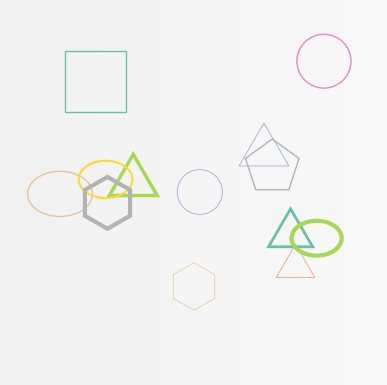[{"shape": "triangle", "thickness": 2, "radius": 0.33, "center": [0.75, 0.392]}, {"shape": "square", "thickness": 1, "radius": 0.39, "center": [0.247, 0.788]}, {"shape": "triangle", "thickness": 0.5, "radius": 0.29, "center": [0.763, 0.308]}, {"shape": "triangle", "thickness": 0.5, "radius": 0.37, "center": [0.681, 0.606]}, {"shape": "circle", "thickness": 0.5, "radius": 0.29, "center": [0.516, 0.501]}, {"shape": "circle", "thickness": 1, "radius": 0.35, "center": [0.836, 0.841]}, {"shape": "triangle", "thickness": 2.5, "radius": 0.36, "center": [0.344, 0.528]}, {"shape": "oval", "thickness": 3, "radius": 0.32, "center": [0.817, 0.381]}, {"shape": "oval", "thickness": 1.5, "radius": 0.35, "center": [0.273, 0.534]}, {"shape": "hexagon", "thickness": 0.5, "radius": 0.31, "center": [0.501, 0.256]}, {"shape": "oval", "thickness": 1, "radius": 0.42, "center": [0.155, 0.496]}, {"shape": "pentagon", "thickness": 1, "radius": 0.36, "center": [0.703, 0.566]}, {"shape": "hexagon", "thickness": 3, "radius": 0.34, "center": [0.277, 0.473]}]